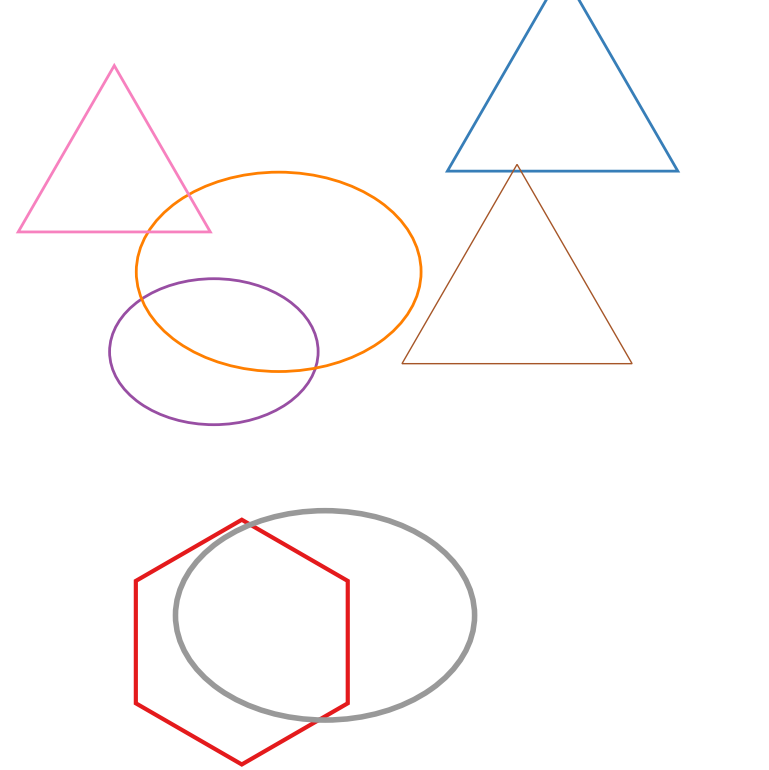[{"shape": "hexagon", "thickness": 1.5, "radius": 0.79, "center": [0.314, 0.166]}, {"shape": "triangle", "thickness": 1, "radius": 0.86, "center": [0.731, 0.864]}, {"shape": "oval", "thickness": 1, "radius": 0.68, "center": [0.278, 0.543]}, {"shape": "oval", "thickness": 1, "radius": 0.92, "center": [0.362, 0.647]}, {"shape": "triangle", "thickness": 0.5, "radius": 0.86, "center": [0.671, 0.614]}, {"shape": "triangle", "thickness": 1, "radius": 0.72, "center": [0.148, 0.771]}, {"shape": "oval", "thickness": 2, "radius": 0.97, "center": [0.422, 0.201]}]